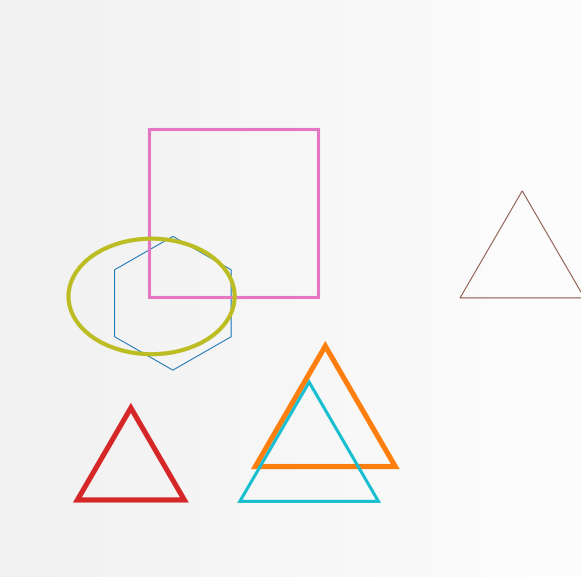[{"shape": "hexagon", "thickness": 0.5, "radius": 0.58, "center": [0.297, 0.474]}, {"shape": "triangle", "thickness": 2.5, "radius": 0.7, "center": [0.56, 0.261]}, {"shape": "triangle", "thickness": 2.5, "radius": 0.53, "center": [0.225, 0.187]}, {"shape": "triangle", "thickness": 0.5, "radius": 0.62, "center": [0.898, 0.545]}, {"shape": "square", "thickness": 1.5, "radius": 0.73, "center": [0.402, 0.63]}, {"shape": "oval", "thickness": 2, "radius": 0.71, "center": [0.261, 0.486]}, {"shape": "triangle", "thickness": 1.5, "radius": 0.69, "center": [0.532, 0.2]}]